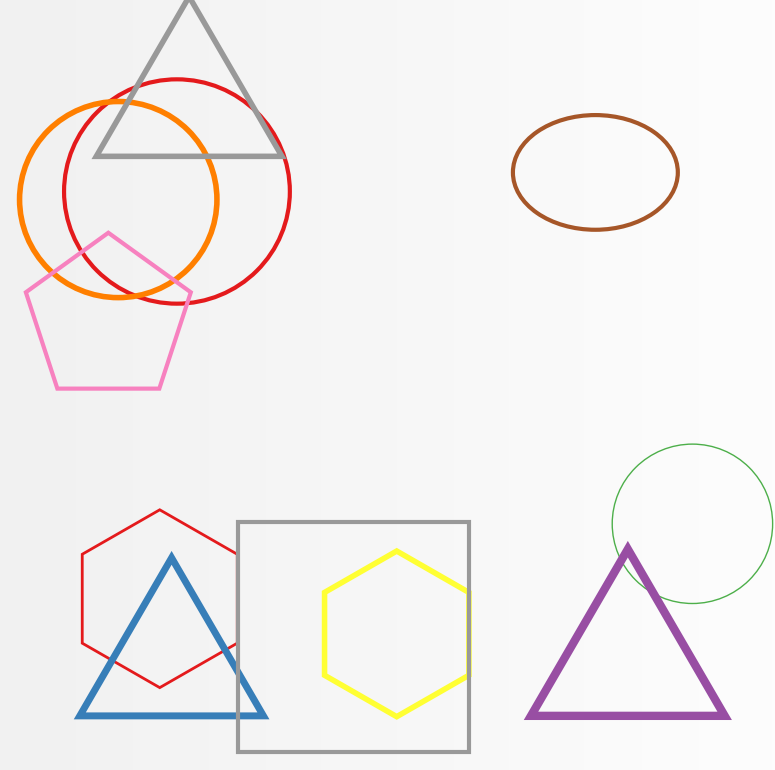[{"shape": "circle", "thickness": 1.5, "radius": 0.73, "center": [0.228, 0.751]}, {"shape": "hexagon", "thickness": 1, "radius": 0.58, "center": [0.206, 0.222]}, {"shape": "triangle", "thickness": 2.5, "radius": 0.68, "center": [0.221, 0.139]}, {"shape": "circle", "thickness": 0.5, "radius": 0.52, "center": [0.893, 0.32]}, {"shape": "triangle", "thickness": 3, "radius": 0.72, "center": [0.81, 0.142]}, {"shape": "circle", "thickness": 2, "radius": 0.64, "center": [0.153, 0.741]}, {"shape": "hexagon", "thickness": 2, "radius": 0.54, "center": [0.512, 0.177]}, {"shape": "oval", "thickness": 1.5, "radius": 0.53, "center": [0.768, 0.776]}, {"shape": "pentagon", "thickness": 1.5, "radius": 0.56, "center": [0.14, 0.586]}, {"shape": "triangle", "thickness": 2, "radius": 0.69, "center": [0.244, 0.866]}, {"shape": "square", "thickness": 1.5, "radius": 0.75, "center": [0.456, 0.173]}]